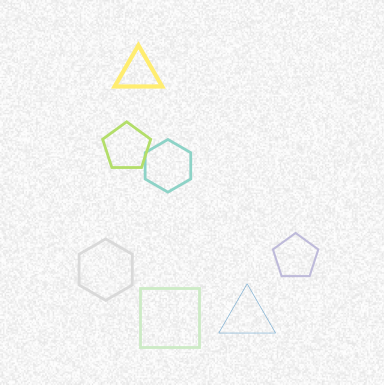[{"shape": "hexagon", "thickness": 2, "radius": 0.34, "center": [0.436, 0.569]}, {"shape": "pentagon", "thickness": 1.5, "radius": 0.31, "center": [0.768, 0.333]}, {"shape": "triangle", "thickness": 0.5, "radius": 0.43, "center": [0.642, 0.178]}, {"shape": "pentagon", "thickness": 2, "radius": 0.33, "center": [0.329, 0.618]}, {"shape": "hexagon", "thickness": 2, "radius": 0.4, "center": [0.275, 0.3]}, {"shape": "square", "thickness": 2, "radius": 0.39, "center": [0.44, 0.176]}, {"shape": "triangle", "thickness": 3, "radius": 0.36, "center": [0.36, 0.811]}]